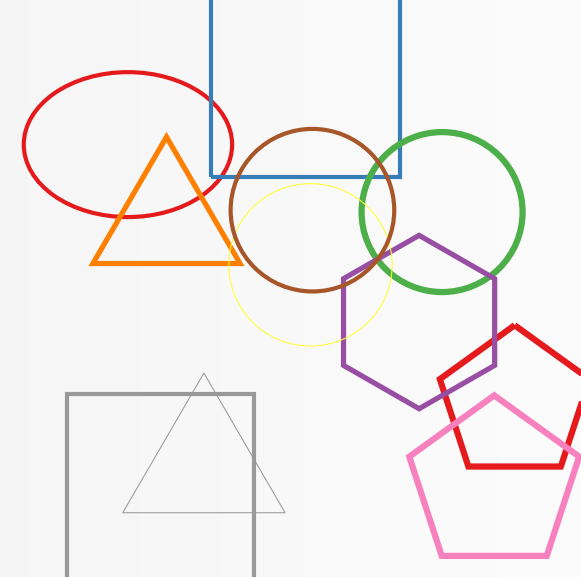[{"shape": "oval", "thickness": 2, "radius": 0.9, "center": [0.22, 0.749]}, {"shape": "pentagon", "thickness": 3, "radius": 0.68, "center": [0.885, 0.301]}, {"shape": "square", "thickness": 2, "radius": 0.82, "center": [0.526, 0.855]}, {"shape": "circle", "thickness": 3, "radius": 0.69, "center": [0.761, 0.632]}, {"shape": "hexagon", "thickness": 2.5, "radius": 0.75, "center": [0.721, 0.442]}, {"shape": "triangle", "thickness": 2.5, "radius": 0.73, "center": [0.286, 0.616]}, {"shape": "circle", "thickness": 0.5, "radius": 0.7, "center": [0.534, 0.541]}, {"shape": "circle", "thickness": 2, "radius": 0.7, "center": [0.538, 0.635]}, {"shape": "pentagon", "thickness": 3, "radius": 0.77, "center": [0.85, 0.161]}, {"shape": "triangle", "thickness": 0.5, "radius": 0.81, "center": [0.351, 0.192]}, {"shape": "square", "thickness": 2, "radius": 0.8, "center": [0.276, 0.156]}]